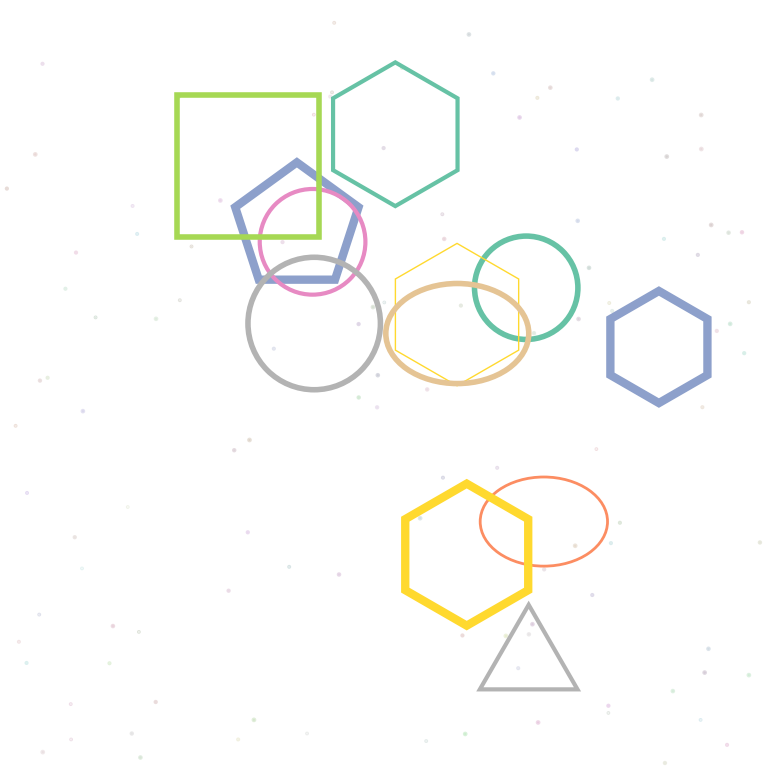[{"shape": "circle", "thickness": 2, "radius": 0.34, "center": [0.683, 0.626]}, {"shape": "hexagon", "thickness": 1.5, "radius": 0.47, "center": [0.513, 0.826]}, {"shape": "oval", "thickness": 1, "radius": 0.41, "center": [0.706, 0.323]}, {"shape": "pentagon", "thickness": 3, "radius": 0.42, "center": [0.386, 0.705]}, {"shape": "hexagon", "thickness": 3, "radius": 0.36, "center": [0.856, 0.549]}, {"shape": "circle", "thickness": 1.5, "radius": 0.34, "center": [0.406, 0.686]}, {"shape": "square", "thickness": 2, "radius": 0.46, "center": [0.323, 0.785]}, {"shape": "hexagon", "thickness": 0.5, "radius": 0.46, "center": [0.594, 0.591]}, {"shape": "hexagon", "thickness": 3, "radius": 0.46, "center": [0.606, 0.28]}, {"shape": "oval", "thickness": 2, "radius": 0.46, "center": [0.594, 0.567]}, {"shape": "triangle", "thickness": 1.5, "radius": 0.37, "center": [0.687, 0.141]}, {"shape": "circle", "thickness": 2, "radius": 0.43, "center": [0.408, 0.58]}]